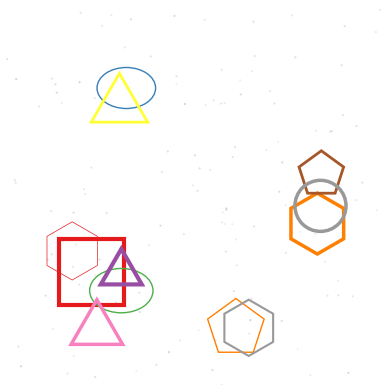[{"shape": "square", "thickness": 3, "radius": 0.43, "center": [0.238, 0.293]}, {"shape": "hexagon", "thickness": 0.5, "radius": 0.38, "center": [0.188, 0.348]}, {"shape": "oval", "thickness": 1, "radius": 0.38, "center": [0.328, 0.771]}, {"shape": "oval", "thickness": 1, "radius": 0.41, "center": [0.315, 0.245]}, {"shape": "triangle", "thickness": 3, "radius": 0.31, "center": [0.315, 0.292]}, {"shape": "pentagon", "thickness": 1, "radius": 0.39, "center": [0.613, 0.148]}, {"shape": "hexagon", "thickness": 2.5, "radius": 0.4, "center": [0.824, 0.419]}, {"shape": "triangle", "thickness": 2, "radius": 0.42, "center": [0.31, 0.725]}, {"shape": "pentagon", "thickness": 2, "radius": 0.3, "center": [0.835, 0.547]}, {"shape": "triangle", "thickness": 2.5, "radius": 0.39, "center": [0.252, 0.144]}, {"shape": "circle", "thickness": 2.5, "radius": 0.33, "center": [0.832, 0.465]}, {"shape": "hexagon", "thickness": 1.5, "radius": 0.37, "center": [0.646, 0.148]}]